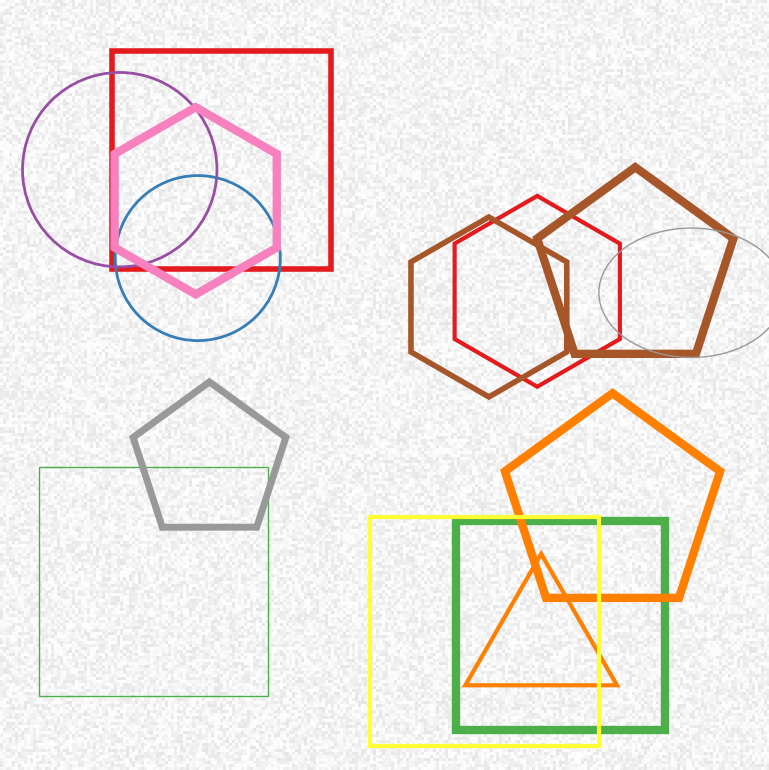[{"shape": "hexagon", "thickness": 1.5, "radius": 0.62, "center": [0.698, 0.622]}, {"shape": "square", "thickness": 2, "radius": 0.71, "center": [0.288, 0.792]}, {"shape": "circle", "thickness": 1, "radius": 0.54, "center": [0.257, 0.665]}, {"shape": "square", "thickness": 3, "radius": 0.68, "center": [0.728, 0.187]}, {"shape": "square", "thickness": 0.5, "radius": 0.74, "center": [0.199, 0.245]}, {"shape": "circle", "thickness": 1, "radius": 0.63, "center": [0.155, 0.78]}, {"shape": "triangle", "thickness": 1.5, "radius": 0.57, "center": [0.703, 0.167]}, {"shape": "pentagon", "thickness": 3, "radius": 0.73, "center": [0.795, 0.342]}, {"shape": "square", "thickness": 1.5, "radius": 0.74, "center": [0.629, 0.18]}, {"shape": "hexagon", "thickness": 2, "radius": 0.58, "center": [0.635, 0.601]}, {"shape": "pentagon", "thickness": 3, "radius": 0.67, "center": [0.825, 0.649]}, {"shape": "hexagon", "thickness": 3, "radius": 0.61, "center": [0.254, 0.739]}, {"shape": "oval", "thickness": 0.5, "radius": 0.6, "center": [0.898, 0.62]}, {"shape": "pentagon", "thickness": 2.5, "radius": 0.52, "center": [0.272, 0.4]}]